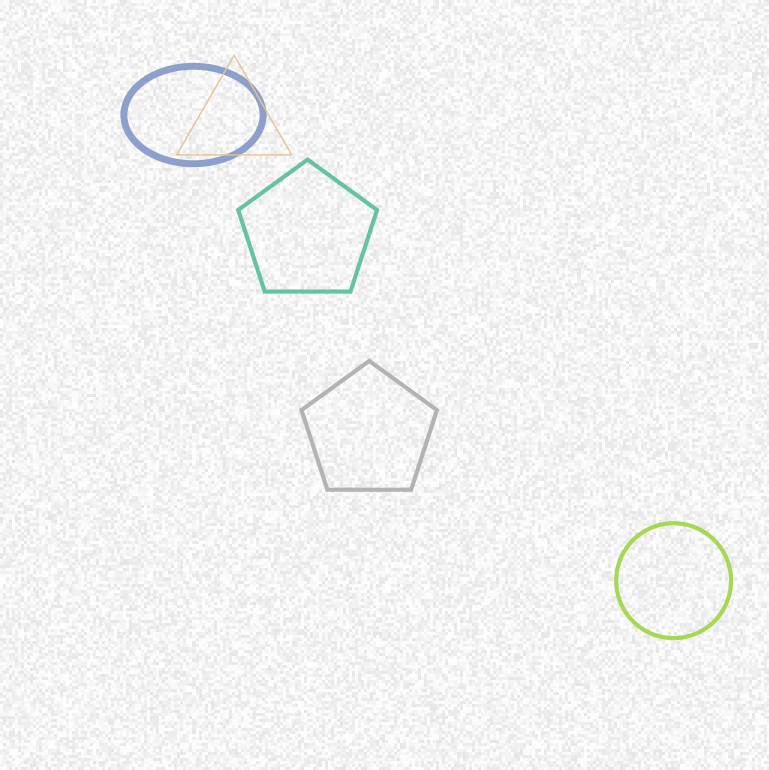[{"shape": "pentagon", "thickness": 1.5, "radius": 0.47, "center": [0.4, 0.698]}, {"shape": "oval", "thickness": 2.5, "radius": 0.45, "center": [0.251, 0.851]}, {"shape": "circle", "thickness": 1.5, "radius": 0.37, "center": [0.875, 0.246]}, {"shape": "triangle", "thickness": 0.5, "radius": 0.43, "center": [0.304, 0.842]}, {"shape": "pentagon", "thickness": 1.5, "radius": 0.46, "center": [0.48, 0.439]}]